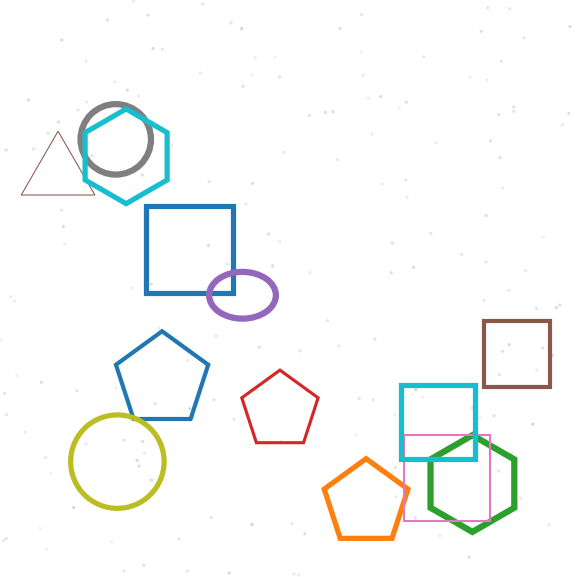[{"shape": "square", "thickness": 2.5, "radius": 0.38, "center": [0.328, 0.567]}, {"shape": "pentagon", "thickness": 2, "radius": 0.42, "center": [0.281, 0.342]}, {"shape": "pentagon", "thickness": 2.5, "radius": 0.38, "center": [0.634, 0.129]}, {"shape": "hexagon", "thickness": 3, "radius": 0.42, "center": [0.818, 0.162]}, {"shape": "pentagon", "thickness": 1.5, "radius": 0.35, "center": [0.485, 0.289]}, {"shape": "oval", "thickness": 3, "radius": 0.29, "center": [0.42, 0.488]}, {"shape": "triangle", "thickness": 0.5, "radius": 0.37, "center": [0.101, 0.698]}, {"shape": "square", "thickness": 2, "radius": 0.29, "center": [0.895, 0.386]}, {"shape": "square", "thickness": 1, "radius": 0.37, "center": [0.774, 0.172]}, {"shape": "circle", "thickness": 3, "radius": 0.31, "center": [0.2, 0.758]}, {"shape": "circle", "thickness": 2.5, "radius": 0.4, "center": [0.203, 0.2]}, {"shape": "hexagon", "thickness": 2.5, "radius": 0.41, "center": [0.218, 0.728]}, {"shape": "square", "thickness": 2.5, "radius": 0.32, "center": [0.759, 0.269]}]